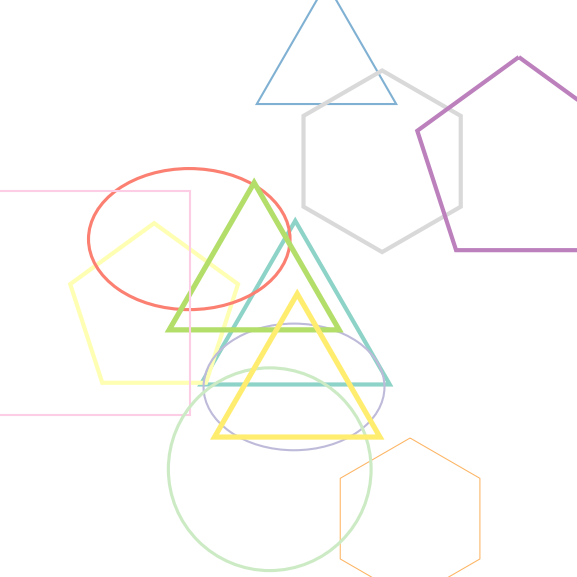[{"shape": "triangle", "thickness": 2, "radius": 0.94, "center": [0.511, 0.428]}, {"shape": "pentagon", "thickness": 2, "radius": 0.76, "center": [0.267, 0.46]}, {"shape": "oval", "thickness": 1, "radius": 0.78, "center": [0.509, 0.329]}, {"shape": "oval", "thickness": 1.5, "radius": 0.87, "center": [0.328, 0.585]}, {"shape": "triangle", "thickness": 1, "radius": 0.7, "center": [0.565, 0.889]}, {"shape": "hexagon", "thickness": 0.5, "radius": 0.7, "center": [0.71, 0.101]}, {"shape": "triangle", "thickness": 2.5, "radius": 0.85, "center": [0.44, 0.513]}, {"shape": "square", "thickness": 1, "radius": 0.97, "center": [0.136, 0.474]}, {"shape": "hexagon", "thickness": 2, "radius": 0.79, "center": [0.662, 0.72]}, {"shape": "pentagon", "thickness": 2, "radius": 0.92, "center": [0.898, 0.715]}, {"shape": "circle", "thickness": 1.5, "radius": 0.88, "center": [0.467, 0.187]}, {"shape": "triangle", "thickness": 2.5, "radius": 0.83, "center": [0.515, 0.325]}]